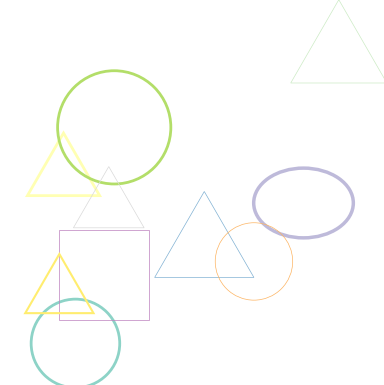[{"shape": "circle", "thickness": 2, "radius": 0.58, "center": [0.196, 0.108]}, {"shape": "triangle", "thickness": 2, "radius": 0.54, "center": [0.165, 0.546]}, {"shape": "oval", "thickness": 2.5, "radius": 0.65, "center": [0.788, 0.473]}, {"shape": "triangle", "thickness": 0.5, "radius": 0.74, "center": [0.531, 0.354]}, {"shape": "circle", "thickness": 0.5, "radius": 0.5, "center": [0.66, 0.321]}, {"shape": "circle", "thickness": 2, "radius": 0.74, "center": [0.297, 0.669]}, {"shape": "triangle", "thickness": 0.5, "radius": 0.53, "center": [0.282, 0.461]}, {"shape": "square", "thickness": 0.5, "radius": 0.58, "center": [0.269, 0.287]}, {"shape": "triangle", "thickness": 0.5, "radius": 0.72, "center": [0.88, 0.857]}, {"shape": "triangle", "thickness": 1.5, "radius": 0.51, "center": [0.154, 0.238]}]